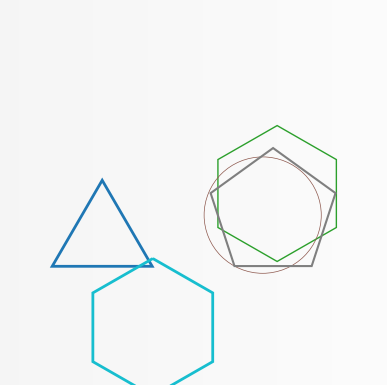[{"shape": "triangle", "thickness": 2, "radius": 0.74, "center": [0.264, 0.383]}, {"shape": "hexagon", "thickness": 1, "radius": 0.88, "center": [0.715, 0.497]}, {"shape": "circle", "thickness": 0.5, "radius": 0.76, "center": [0.678, 0.441]}, {"shape": "pentagon", "thickness": 1.5, "radius": 0.85, "center": [0.705, 0.446]}, {"shape": "hexagon", "thickness": 2, "radius": 0.89, "center": [0.394, 0.15]}]